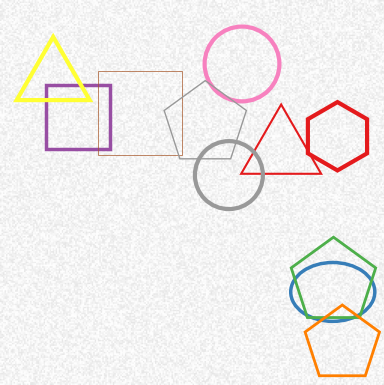[{"shape": "triangle", "thickness": 1.5, "radius": 0.6, "center": [0.73, 0.609]}, {"shape": "hexagon", "thickness": 3, "radius": 0.44, "center": [0.877, 0.646]}, {"shape": "oval", "thickness": 2.5, "radius": 0.55, "center": [0.864, 0.242]}, {"shape": "pentagon", "thickness": 2, "radius": 0.58, "center": [0.866, 0.269]}, {"shape": "square", "thickness": 2.5, "radius": 0.41, "center": [0.202, 0.696]}, {"shape": "pentagon", "thickness": 2, "radius": 0.51, "center": [0.889, 0.106]}, {"shape": "triangle", "thickness": 3, "radius": 0.55, "center": [0.138, 0.795]}, {"shape": "square", "thickness": 0.5, "radius": 0.54, "center": [0.364, 0.707]}, {"shape": "circle", "thickness": 3, "radius": 0.49, "center": [0.629, 0.834]}, {"shape": "circle", "thickness": 3, "radius": 0.44, "center": [0.595, 0.545]}, {"shape": "pentagon", "thickness": 1, "radius": 0.56, "center": [0.533, 0.678]}]